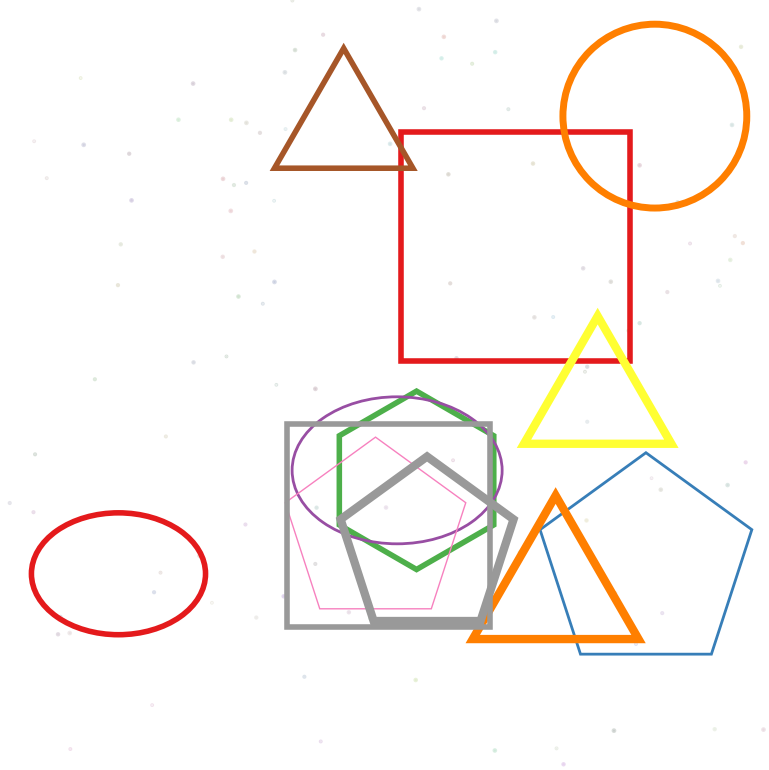[{"shape": "square", "thickness": 2, "radius": 0.74, "center": [0.669, 0.68]}, {"shape": "oval", "thickness": 2, "radius": 0.57, "center": [0.154, 0.255]}, {"shape": "pentagon", "thickness": 1, "radius": 0.72, "center": [0.839, 0.267]}, {"shape": "hexagon", "thickness": 2, "radius": 0.58, "center": [0.541, 0.376]}, {"shape": "oval", "thickness": 1, "radius": 0.68, "center": [0.516, 0.389]}, {"shape": "triangle", "thickness": 3, "radius": 0.62, "center": [0.722, 0.232]}, {"shape": "circle", "thickness": 2.5, "radius": 0.6, "center": [0.85, 0.849]}, {"shape": "triangle", "thickness": 3, "radius": 0.55, "center": [0.776, 0.479]}, {"shape": "triangle", "thickness": 2, "radius": 0.52, "center": [0.446, 0.833]}, {"shape": "pentagon", "thickness": 0.5, "radius": 0.62, "center": [0.488, 0.309]}, {"shape": "pentagon", "thickness": 3, "radius": 0.59, "center": [0.555, 0.289]}, {"shape": "square", "thickness": 2, "radius": 0.66, "center": [0.505, 0.317]}]